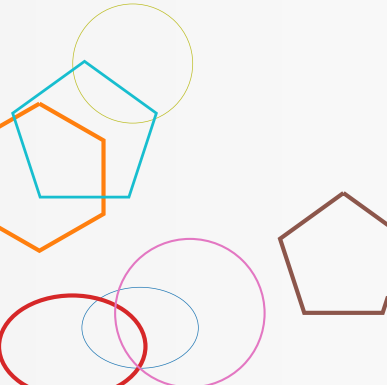[{"shape": "oval", "thickness": 0.5, "radius": 0.75, "center": [0.362, 0.149]}, {"shape": "hexagon", "thickness": 3, "radius": 0.96, "center": [0.102, 0.54]}, {"shape": "oval", "thickness": 3, "radius": 0.94, "center": [0.186, 0.1]}, {"shape": "pentagon", "thickness": 3, "radius": 0.86, "center": [0.886, 0.327]}, {"shape": "circle", "thickness": 1.5, "radius": 0.96, "center": [0.49, 0.187]}, {"shape": "circle", "thickness": 0.5, "radius": 0.77, "center": [0.343, 0.835]}, {"shape": "pentagon", "thickness": 2, "radius": 0.97, "center": [0.218, 0.646]}]